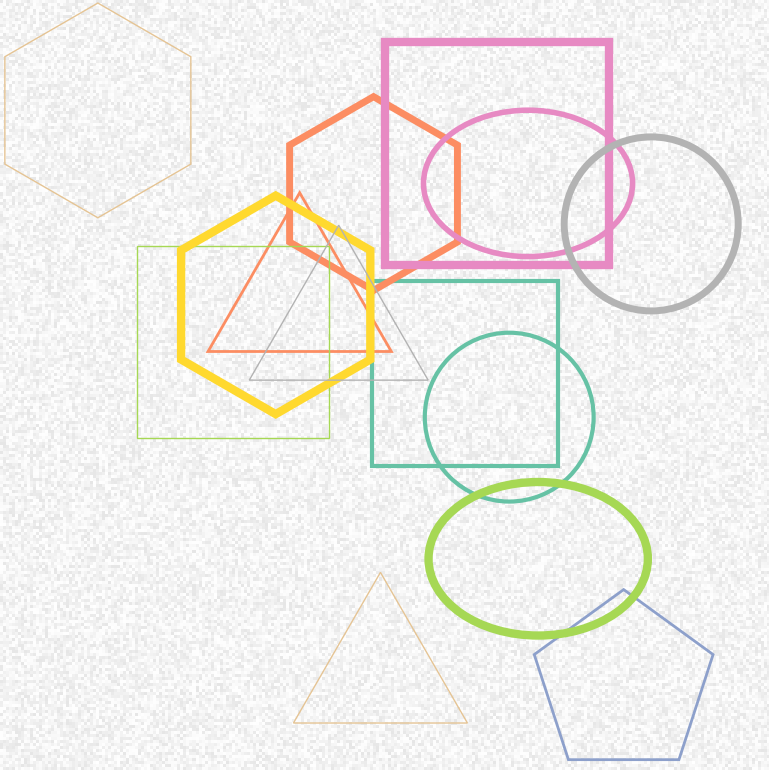[{"shape": "circle", "thickness": 1.5, "radius": 0.55, "center": [0.661, 0.458]}, {"shape": "square", "thickness": 1.5, "radius": 0.6, "center": [0.604, 0.515]}, {"shape": "hexagon", "thickness": 2.5, "radius": 0.63, "center": [0.485, 0.749]}, {"shape": "triangle", "thickness": 1, "radius": 0.69, "center": [0.389, 0.612]}, {"shape": "pentagon", "thickness": 1, "radius": 0.61, "center": [0.81, 0.112]}, {"shape": "oval", "thickness": 2, "radius": 0.68, "center": [0.686, 0.762]}, {"shape": "square", "thickness": 3, "radius": 0.73, "center": [0.645, 0.801]}, {"shape": "oval", "thickness": 3, "radius": 0.71, "center": [0.699, 0.274]}, {"shape": "square", "thickness": 0.5, "radius": 0.62, "center": [0.303, 0.556]}, {"shape": "hexagon", "thickness": 3, "radius": 0.71, "center": [0.358, 0.604]}, {"shape": "hexagon", "thickness": 0.5, "radius": 0.7, "center": [0.127, 0.857]}, {"shape": "triangle", "thickness": 0.5, "radius": 0.65, "center": [0.494, 0.126]}, {"shape": "circle", "thickness": 2.5, "radius": 0.57, "center": [0.846, 0.709]}, {"shape": "triangle", "thickness": 0.5, "radius": 0.67, "center": [0.44, 0.573]}]